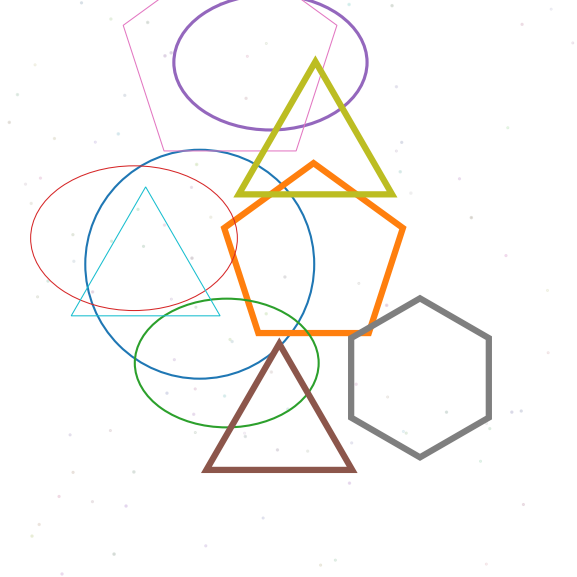[{"shape": "circle", "thickness": 1, "radius": 0.99, "center": [0.346, 0.542]}, {"shape": "pentagon", "thickness": 3, "radius": 0.81, "center": [0.543, 0.554]}, {"shape": "oval", "thickness": 1, "radius": 0.8, "center": [0.393, 0.371]}, {"shape": "oval", "thickness": 0.5, "radius": 0.89, "center": [0.232, 0.587]}, {"shape": "oval", "thickness": 1.5, "radius": 0.84, "center": [0.468, 0.891]}, {"shape": "triangle", "thickness": 3, "radius": 0.73, "center": [0.484, 0.258]}, {"shape": "pentagon", "thickness": 0.5, "radius": 0.97, "center": [0.398, 0.895]}, {"shape": "hexagon", "thickness": 3, "radius": 0.69, "center": [0.727, 0.345]}, {"shape": "triangle", "thickness": 3, "radius": 0.77, "center": [0.546, 0.739]}, {"shape": "triangle", "thickness": 0.5, "radius": 0.74, "center": [0.252, 0.527]}]